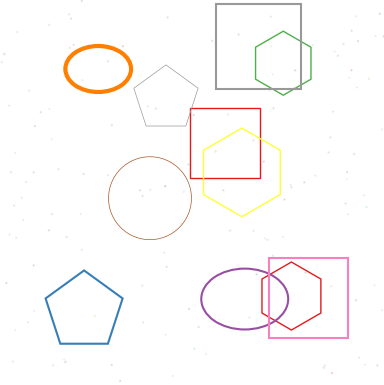[{"shape": "square", "thickness": 1, "radius": 0.46, "center": [0.584, 0.629]}, {"shape": "hexagon", "thickness": 1, "radius": 0.44, "center": [0.757, 0.231]}, {"shape": "pentagon", "thickness": 1.5, "radius": 0.53, "center": [0.218, 0.192]}, {"shape": "hexagon", "thickness": 1, "radius": 0.42, "center": [0.736, 0.836]}, {"shape": "oval", "thickness": 1.5, "radius": 0.56, "center": [0.636, 0.223]}, {"shape": "oval", "thickness": 3, "radius": 0.43, "center": [0.255, 0.821]}, {"shape": "hexagon", "thickness": 1, "radius": 0.58, "center": [0.628, 0.552]}, {"shape": "circle", "thickness": 0.5, "radius": 0.54, "center": [0.39, 0.485]}, {"shape": "square", "thickness": 1.5, "radius": 0.51, "center": [0.8, 0.226]}, {"shape": "square", "thickness": 1.5, "radius": 0.55, "center": [0.671, 0.879]}, {"shape": "pentagon", "thickness": 0.5, "radius": 0.44, "center": [0.431, 0.744]}]